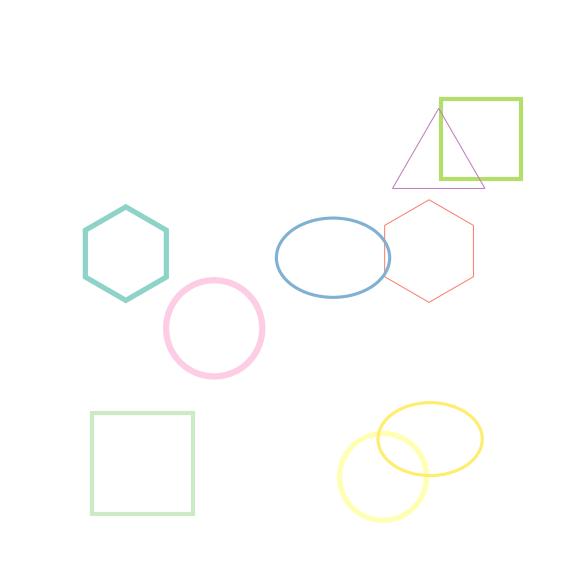[{"shape": "hexagon", "thickness": 2.5, "radius": 0.4, "center": [0.218, 0.56]}, {"shape": "circle", "thickness": 2.5, "radius": 0.38, "center": [0.663, 0.173]}, {"shape": "hexagon", "thickness": 0.5, "radius": 0.44, "center": [0.743, 0.564]}, {"shape": "oval", "thickness": 1.5, "radius": 0.49, "center": [0.577, 0.553]}, {"shape": "square", "thickness": 2, "radius": 0.34, "center": [0.833, 0.758]}, {"shape": "circle", "thickness": 3, "radius": 0.42, "center": [0.371, 0.431]}, {"shape": "triangle", "thickness": 0.5, "radius": 0.46, "center": [0.76, 0.719]}, {"shape": "square", "thickness": 2, "radius": 0.44, "center": [0.247, 0.196]}, {"shape": "oval", "thickness": 1.5, "radius": 0.45, "center": [0.745, 0.239]}]